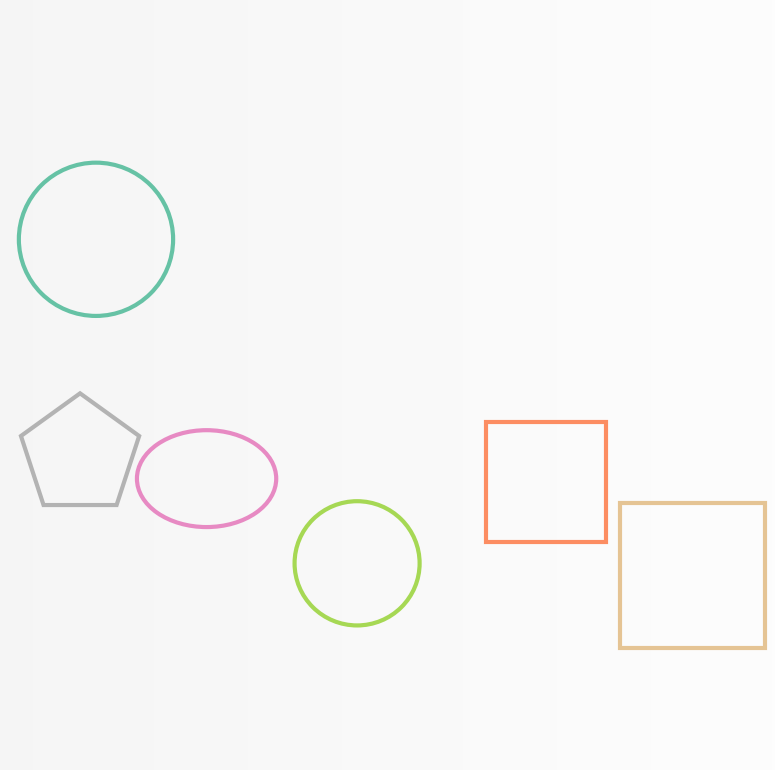[{"shape": "circle", "thickness": 1.5, "radius": 0.5, "center": [0.124, 0.689]}, {"shape": "square", "thickness": 1.5, "radius": 0.39, "center": [0.704, 0.374]}, {"shape": "oval", "thickness": 1.5, "radius": 0.45, "center": [0.267, 0.378]}, {"shape": "circle", "thickness": 1.5, "radius": 0.4, "center": [0.461, 0.268]}, {"shape": "square", "thickness": 1.5, "radius": 0.47, "center": [0.893, 0.252]}, {"shape": "pentagon", "thickness": 1.5, "radius": 0.4, "center": [0.103, 0.409]}]